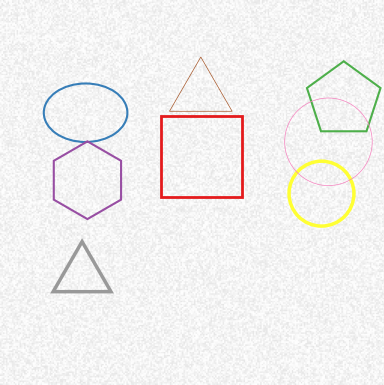[{"shape": "square", "thickness": 2, "radius": 0.53, "center": [0.525, 0.595]}, {"shape": "oval", "thickness": 1.5, "radius": 0.54, "center": [0.222, 0.707]}, {"shape": "pentagon", "thickness": 1.5, "radius": 0.5, "center": [0.893, 0.74]}, {"shape": "hexagon", "thickness": 1.5, "radius": 0.5, "center": [0.227, 0.532]}, {"shape": "circle", "thickness": 2.5, "radius": 0.42, "center": [0.835, 0.497]}, {"shape": "triangle", "thickness": 0.5, "radius": 0.47, "center": [0.522, 0.758]}, {"shape": "circle", "thickness": 0.5, "radius": 0.57, "center": [0.853, 0.632]}, {"shape": "triangle", "thickness": 2.5, "radius": 0.43, "center": [0.213, 0.286]}]